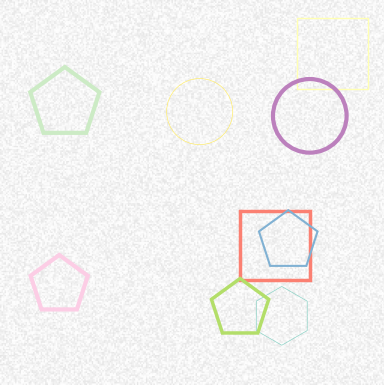[{"shape": "hexagon", "thickness": 0.5, "radius": 0.38, "center": [0.732, 0.18]}, {"shape": "square", "thickness": 1, "radius": 0.46, "center": [0.863, 0.861]}, {"shape": "square", "thickness": 2.5, "radius": 0.45, "center": [0.714, 0.361]}, {"shape": "pentagon", "thickness": 1.5, "radius": 0.4, "center": [0.749, 0.374]}, {"shape": "pentagon", "thickness": 2.5, "radius": 0.39, "center": [0.624, 0.198]}, {"shape": "pentagon", "thickness": 3, "radius": 0.39, "center": [0.154, 0.26]}, {"shape": "circle", "thickness": 3, "radius": 0.48, "center": [0.805, 0.699]}, {"shape": "pentagon", "thickness": 3, "radius": 0.47, "center": [0.168, 0.731]}, {"shape": "circle", "thickness": 0.5, "radius": 0.43, "center": [0.519, 0.71]}]